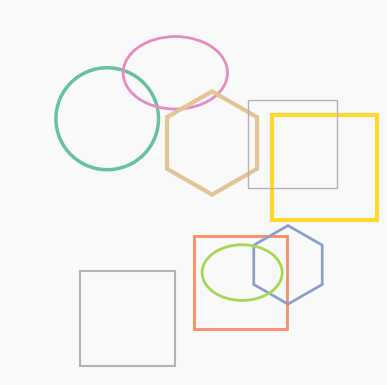[{"shape": "circle", "thickness": 2.5, "radius": 0.66, "center": [0.277, 0.692]}, {"shape": "square", "thickness": 2, "radius": 0.6, "center": [0.621, 0.267]}, {"shape": "hexagon", "thickness": 2, "radius": 0.51, "center": [0.743, 0.312]}, {"shape": "oval", "thickness": 2, "radius": 0.67, "center": [0.453, 0.811]}, {"shape": "oval", "thickness": 2, "radius": 0.52, "center": [0.625, 0.292]}, {"shape": "square", "thickness": 3, "radius": 0.68, "center": [0.837, 0.564]}, {"shape": "hexagon", "thickness": 3, "radius": 0.67, "center": [0.547, 0.629]}, {"shape": "square", "thickness": 1, "radius": 0.57, "center": [0.755, 0.625]}, {"shape": "square", "thickness": 1.5, "radius": 0.62, "center": [0.329, 0.173]}]